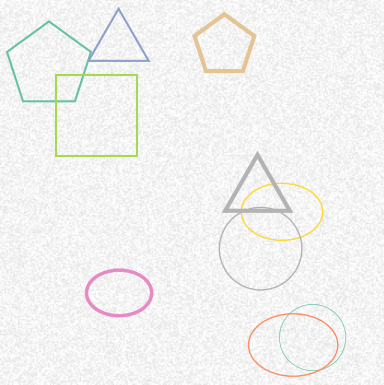[{"shape": "circle", "thickness": 0.5, "radius": 0.43, "center": [0.812, 0.123]}, {"shape": "pentagon", "thickness": 1.5, "radius": 0.57, "center": [0.127, 0.83]}, {"shape": "oval", "thickness": 1, "radius": 0.58, "center": [0.761, 0.104]}, {"shape": "triangle", "thickness": 1.5, "radius": 0.45, "center": [0.308, 0.887]}, {"shape": "oval", "thickness": 2.5, "radius": 0.42, "center": [0.309, 0.239]}, {"shape": "square", "thickness": 1.5, "radius": 0.53, "center": [0.251, 0.701]}, {"shape": "oval", "thickness": 1, "radius": 0.53, "center": [0.732, 0.45]}, {"shape": "pentagon", "thickness": 3, "radius": 0.41, "center": [0.583, 0.881]}, {"shape": "triangle", "thickness": 3, "radius": 0.48, "center": [0.669, 0.501]}, {"shape": "circle", "thickness": 1, "radius": 0.54, "center": [0.677, 0.354]}]